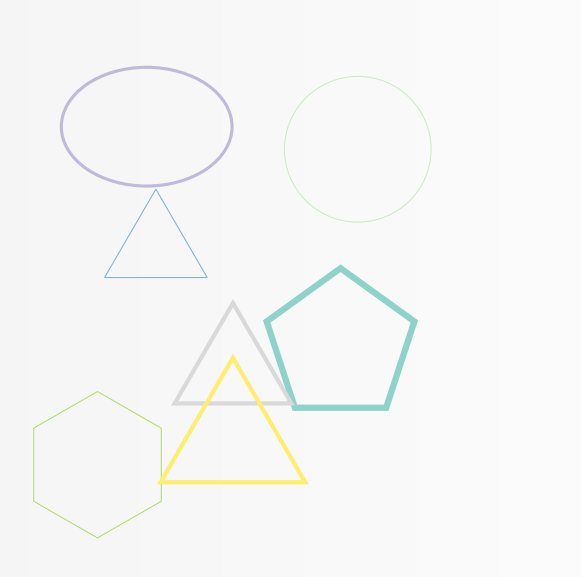[{"shape": "pentagon", "thickness": 3, "radius": 0.67, "center": [0.586, 0.401]}, {"shape": "oval", "thickness": 1.5, "radius": 0.73, "center": [0.252, 0.78]}, {"shape": "triangle", "thickness": 0.5, "radius": 0.51, "center": [0.268, 0.57]}, {"shape": "hexagon", "thickness": 0.5, "radius": 0.63, "center": [0.168, 0.194]}, {"shape": "triangle", "thickness": 2, "radius": 0.58, "center": [0.401, 0.359]}, {"shape": "circle", "thickness": 0.5, "radius": 0.63, "center": [0.616, 0.741]}, {"shape": "triangle", "thickness": 2, "radius": 0.72, "center": [0.401, 0.236]}]